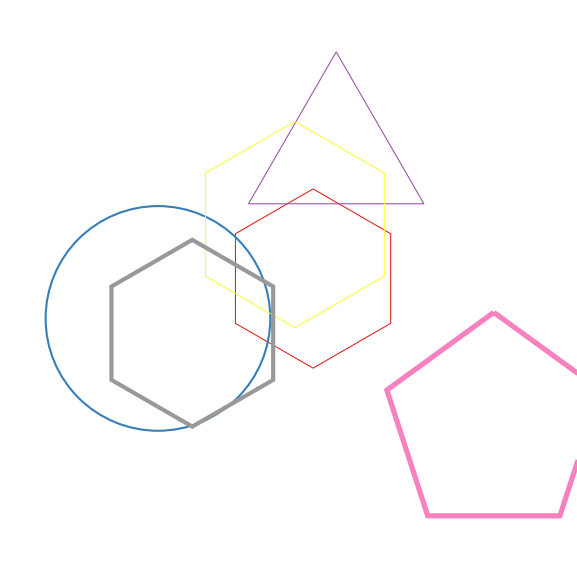[{"shape": "hexagon", "thickness": 0.5, "radius": 0.78, "center": [0.542, 0.517]}, {"shape": "circle", "thickness": 1, "radius": 0.97, "center": [0.274, 0.448]}, {"shape": "triangle", "thickness": 0.5, "radius": 0.88, "center": [0.582, 0.734]}, {"shape": "hexagon", "thickness": 0.5, "radius": 0.89, "center": [0.511, 0.61]}, {"shape": "pentagon", "thickness": 2.5, "radius": 0.97, "center": [0.855, 0.263]}, {"shape": "hexagon", "thickness": 2, "radius": 0.81, "center": [0.333, 0.422]}]